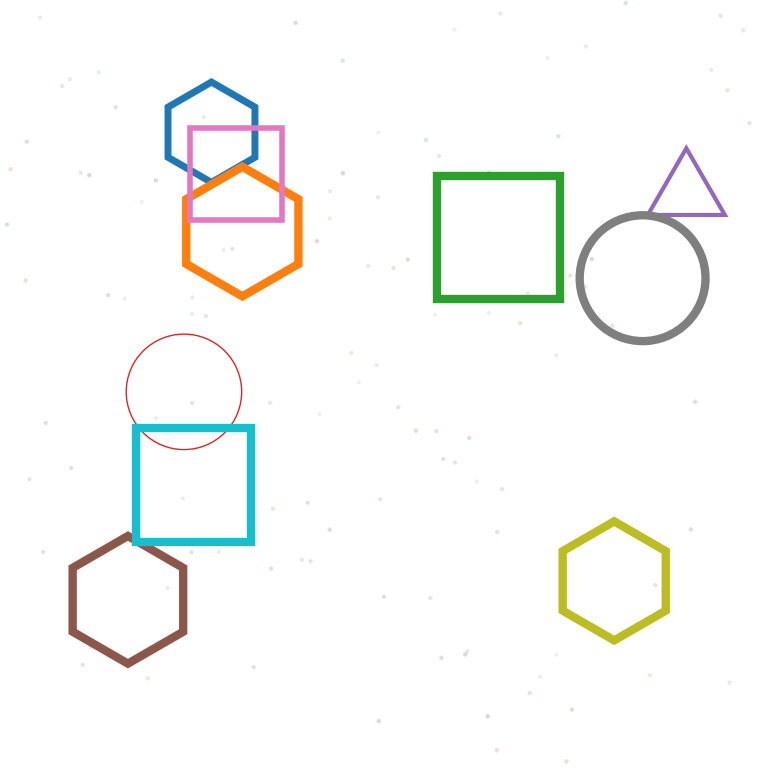[{"shape": "hexagon", "thickness": 2.5, "radius": 0.33, "center": [0.275, 0.828]}, {"shape": "hexagon", "thickness": 3, "radius": 0.42, "center": [0.315, 0.699]}, {"shape": "square", "thickness": 3, "radius": 0.4, "center": [0.647, 0.691]}, {"shape": "circle", "thickness": 0.5, "radius": 0.37, "center": [0.239, 0.491]}, {"shape": "triangle", "thickness": 1.5, "radius": 0.29, "center": [0.891, 0.75]}, {"shape": "hexagon", "thickness": 3, "radius": 0.41, "center": [0.166, 0.221]}, {"shape": "square", "thickness": 2, "radius": 0.3, "center": [0.307, 0.775]}, {"shape": "circle", "thickness": 3, "radius": 0.41, "center": [0.835, 0.639]}, {"shape": "hexagon", "thickness": 3, "radius": 0.39, "center": [0.798, 0.246]}, {"shape": "square", "thickness": 3, "radius": 0.37, "center": [0.251, 0.37]}]